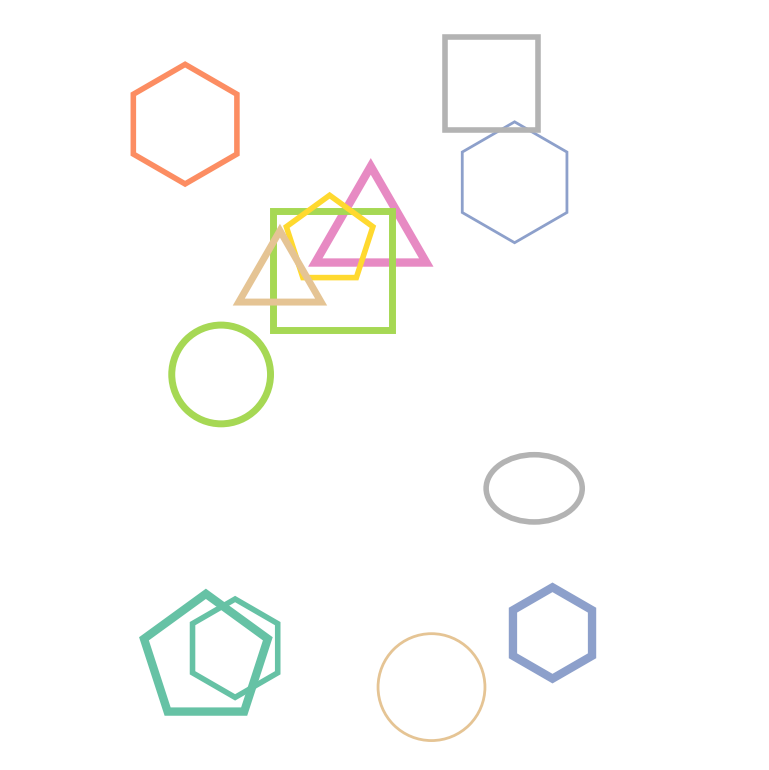[{"shape": "pentagon", "thickness": 3, "radius": 0.42, "center": [0.267, 0.144]}, {"shape": "hexagon", "thickness": 2, "radius": 0.32, "center": [0.305, 0.158]}, {"shape": "hexagon", "thickness": 2, "radius": 0.39, "center": [0.24, 0.839]}, {"shape": "hexagon", "thickness": 1, "radius": 0.39, "center": [0.668, 0.763]}, {"shape": "hexagon", "thickness": 3, "radius": 0.3, "center": [0.718, 0.178]}, {"shape": "triangle", "thickness": 3, "radius": 0.42, "center": [0.482, 0.701]}, {"shape": "circle", "thickness": 2.5, "radius": 0.32, "center": [0.287, 0.514]}, {"shape": "square", "thickness": 2.5, "radius": 0.39, "center": [0.432, 0.648]}, {"shape": "pentagon", "thickness": 2, "radius": 0.3, "center": [0.428, 0.687]}, {"shape": "triangle", "thickness": 2.5, "radius": 0.31, "center": [0.364, 0.639]}, {"shape": "circle", "thickness": 1, "radius": 0.35, "center": [0.56, 0.108]}, {"shape": "oval", "thickness": 2, "radius": 0.31, "center": [0.694, 0.366]}, {"shape": "square", "thickness": 2, "radius": 0.3, "center": [0.638, 0.891]}]